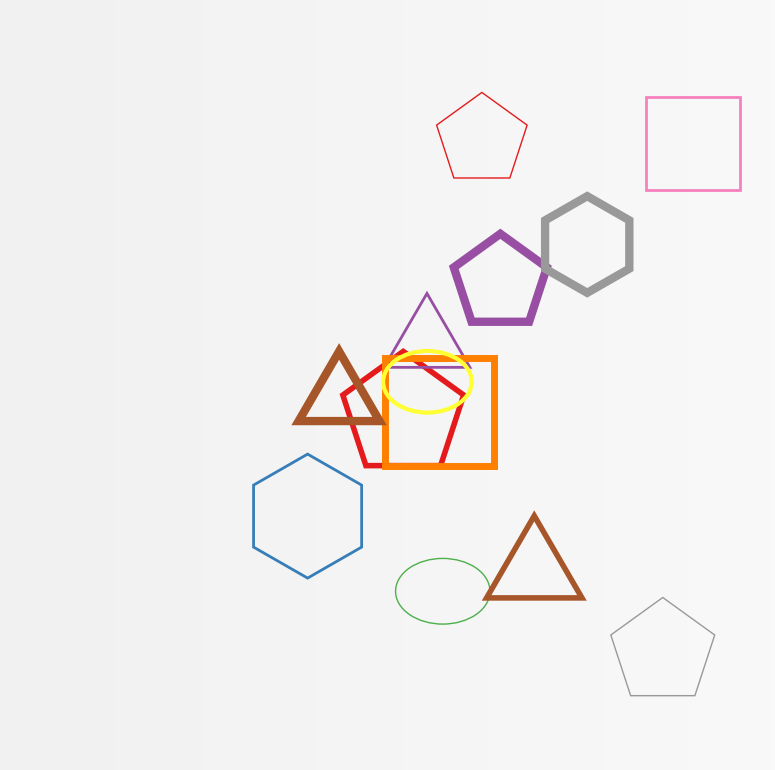[{"shape": "pentagon", "thickness": 2, "radius": 0.41, "center": [0.52, 0.462]}, {"shape": "pentagon", "thickness": 0.5, "radius": 0.31, "center": [0.622, 0.819]}, {"shape": "hexagon", "thickness": 1, "radius": 0.4, "center": [0.397, 0.33]}, {"shape": "oval", "thickness": 0.5, "radius": 0.3, "center": [0.571, 0.232]}, {"shape": "pentagon", "thickness": 3, "radius": 0.32, "center": [0.646, 0.633]}, {"shape": "triangle", "thickness": 1, "radius": 0.32, "center": [0.551, 0.555]}, {"shape": "square", "thickness": 2.5, "radius": 0.35, "center": [0.567, 0.465]}, {"shape": "oval", "thickness": 1.5, "radius": 0.29, "center": [0.552, 0.504]}, {"shape": "triangle", "thickness": 2, "radius": 0.36, "center": [0.689, 0.259]}, {"shape": "triangle", "thickness": 3, "radius": 0.3, "center": [0.438, 0.483]}, {"shape": "square", "thickness": 1, "radius": 0.3, "center": [0.894, 0.814]}, {"shape": "pentagon", "thickness": 0.5, "radius": 0.35, "center": [0.855, 0.154]}, {"shape": "hexagon", "thickness": 3, "radius": 0.31, "center": [0.758, 0.682]}]